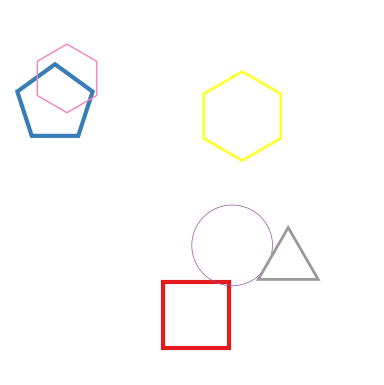[{"shape": "square", "thickness": 3, "radius": 0.43, "center": [0.51, 0.182]}, {"shape": "pentagon", "thickness": 3, "radius": 0.51, "center": [0.143, 0.73]}, {"shape": "circle", "thickness": 0.5, "radius": 0.52, "center": [0.603, 0.363]}, {"shape": "hexagon", "thickness": 2, "radius": 0.58, "center": [0.629, 0.699]}, {"shape": "hexagon", "thickness": 1, "radius": 0.45, "center": [0.174, 0.796]}, {"shape": "triangle", "thickness": 2, "radius": 0.45, "center": [0.749, 0.319]}]